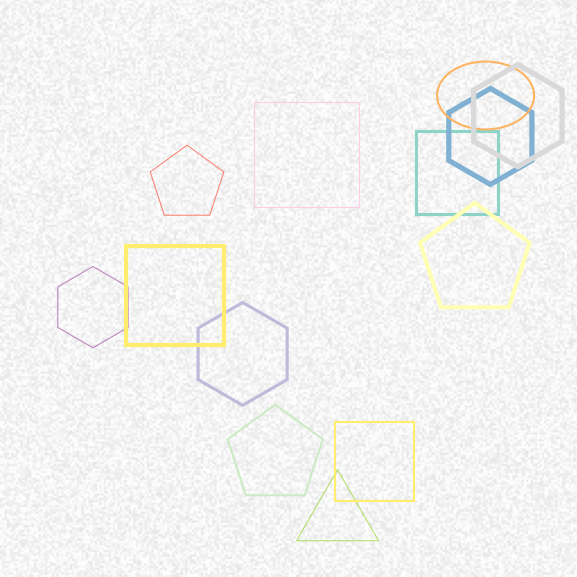[{"shape": "square", "thickness": 1.5, "radius": 0.36, "center": [0.791, 0.7]}, {"shape": "pentagon", "thickness": 2, "radius": 0.5, "center": [0.822, 0.548]}, {"shape": "hexagon", "thickness": 1.5, "radius": 0.45, "center": [0.42, 0.386]}, {"shape": "pentagon", "thickness": 0.5, "radius": 0.33, "center": [0.324, 0.681]}, {"shape": "hexagon", "thickness": 2.5, "radius": 0.42, "center": [0.849, 0.763]}, {"shape": "oval", "thickness": 1, "radius": 0.42, "center": [0.841, 0.834]}, {"shape": "triangle", "thickness": 0.5, "radius": 0.41, "center": [0.585, 0.104]}, {"shape": "square", "thickness": 0.5, "radius": 0.46, "center": [0.53, 0.731]}, {"shape": "hexagon", "thickness": 2.5, "radius": 0.44, "center": [0.897, 0.799]}, {"shape": "hexagon", "thickness": 0.5, "radius": 0.35, "center": [0.161, 0.467]}, {"shape": "pentagon", "thickness": 1, "radius": 0.43, "center": [0.477, 0.212]}, {"shape": "square", "thickness": 2, "radius": 0.43, "center": [0.303, 0.488]}, {"shape": "square", "thickness": 1, "radius": 0.34, "center": [0.648, 0.2]}]